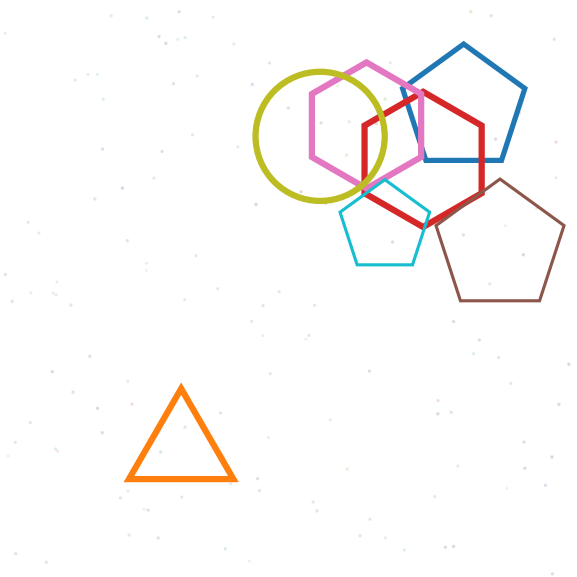[{"shape": "pentagon", "thickness": 2.5, "radius": 0.56, "center": [0.803, 0.811]}, {"shape": "triangle", "thickness": 3, "radius": 0.52, "center": [0.314, 0.222]}, {"shape": "hexagon", "thickness": 3, "radius": 0.59, "center": [0.733, 0.723]}, {"shape": "pentagon", "thickness": 1.5, "radius": 0.58, "center": [0.866, 0.573]}, {"shape": "hexagon", "thickness": 3, "radius": 0.55, "center": [0.635, 0.782]}, {"shape": "circle", "thickness": 3, "radius": 0.56, "center": [0.554, 0.763]}, {"shape": "pentagon", "thickness": 1.5, "radius": 0.41, "center": [0.666, 0.607]}]